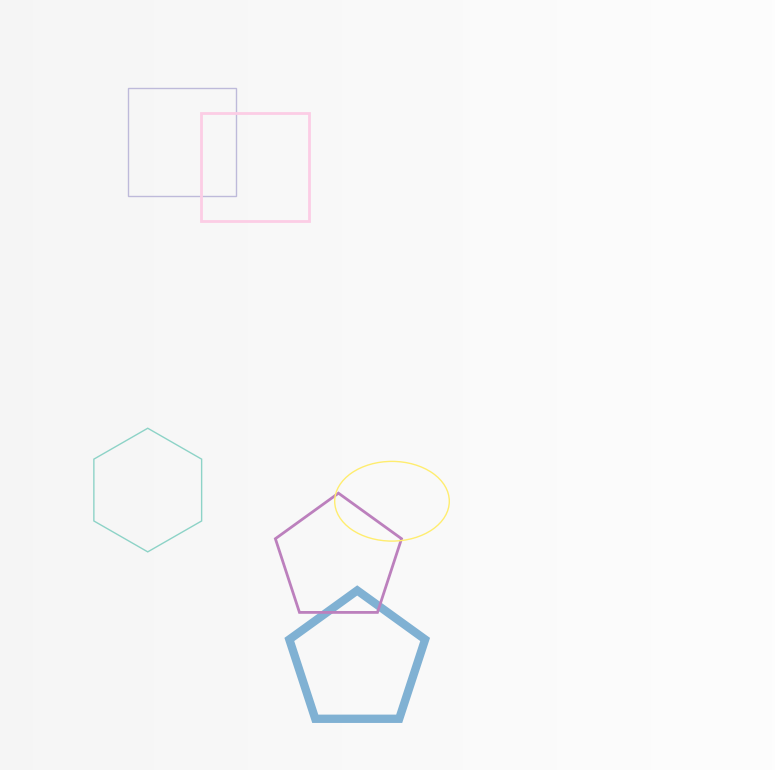[{"shape": "hexagon", "thickness": 0.5, "radius": 0.4, "center": [0.191, 0.364]}, {"shape": "square", "thickness": 0.5, "radius": 0.35, "center": [0.235, 0.816]}, {"shape": "pentagon", "thickness": 3, "radius": 0.46, "center": [0.461, 0.141]}, {"shape": "square", "thickness": 1, "radius": 0.35, "center": [0.329, 0.783]}, {"shape": "pentagon", "thickness": 1, "radius": 0.43, "center": [0.437, 0.274]}, {"shape": "oval", "thickness": 0.5, "radius": 0.37, "center": [0.506, 0.349]}]